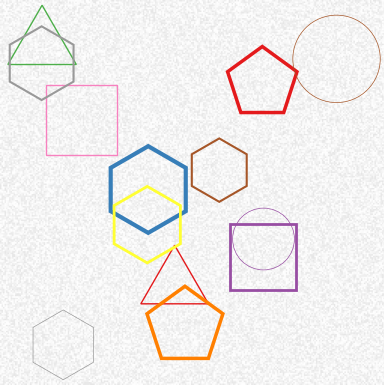[{"shape": "pentagon", "thickness": 2.5, "radius": 0.47, "center": [0.681, 0.784]}, {"shape": "triangle", "thickness": 1, "radius": 0.51, "center": [0.454, 0.262]}, {"shape": "hexagon", "thickness": 3, "radius": 0.56, "center": [0.385, 0.508]}, {"shape": "triangle", "thickness": 1, "radius": 0.51, "center": [0.109, 0.884]}, {"shape": "circle", "thickness": 0.5, "radius": 0.4, "center": [0.684, 0.379]}, {"shape": "square", "thickness": 2, "radius": 0.43, "center": [0.683, 0.332]}, {"shape": "pentagon", "thickness": 2.5, "radius": 0.52, "center": [0.48, 0.153]}, {"shape": "hexagon", "thickness": 2, "radius": 0.5, "center": [0.382, 0.416]}, {"shape": "circle", "thickness": 0.5, "radius": 0.57, "center": [0.874, 0.847]}, {"shape": "hexagon", "thickness": 1.5, "radius": 0.41, "center": [0.569, 0.558]}, {"shape": "square", "thickness": 1, "radius": 0.46, "center": [0.211, 0.688]}, {"shape": "hexagon", "thickness": 0.5, "radius": 0.45, "center": [0.164, 0.104]}, {"shape": "hexagon", "thickness": 1.5, "radius": 0.48, "center": [0.108, 0.836]}]